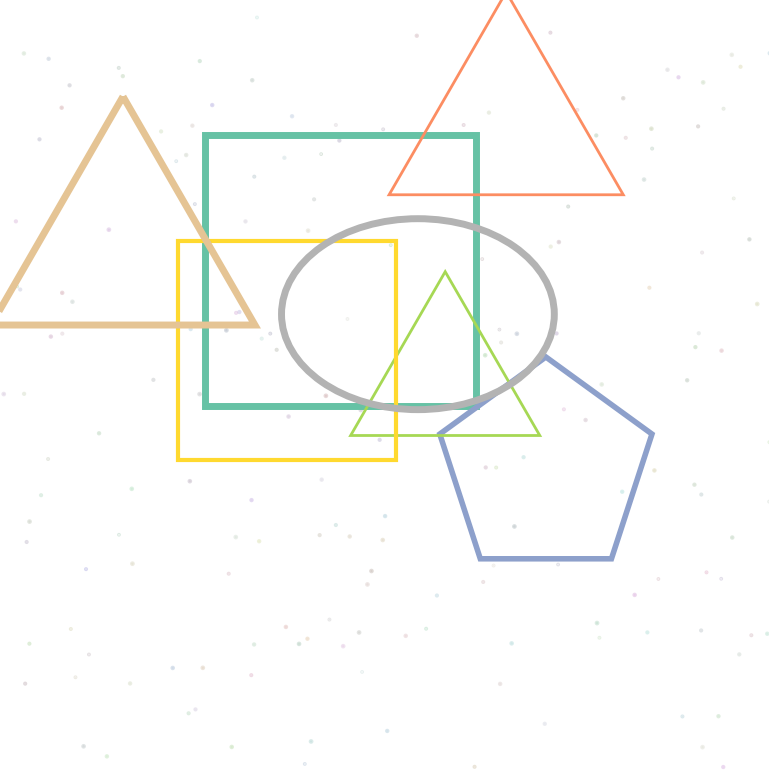[{"shape": "square", "thickness": 2.5, "radius": 0.88, "center": [0.443, 0.648]}, {"shape": "triangle", "thickness": 1, "radius": 0.88, "center": [0.657, 0.835]}, {"shape": "pentagon", "thickness": 2, "radius": 0.72, "center": [0.709, 0.392]}, {"shape": "triangle", "thickness": 1, "radius": 0.71, "center": [0.578, 0.505]}, {"shape": "square", "thickness": 1.5, "radius": 0.71, "center": [0.373, 0.544]}, {"shape": "triangle", "thickness": 2.5, "radius": 0.99, "center": [0.16, 0.677]}, {"shape": "oval", "thickness": 2.5, "radius": 0.89, "center": [0.543, 0.592]}]